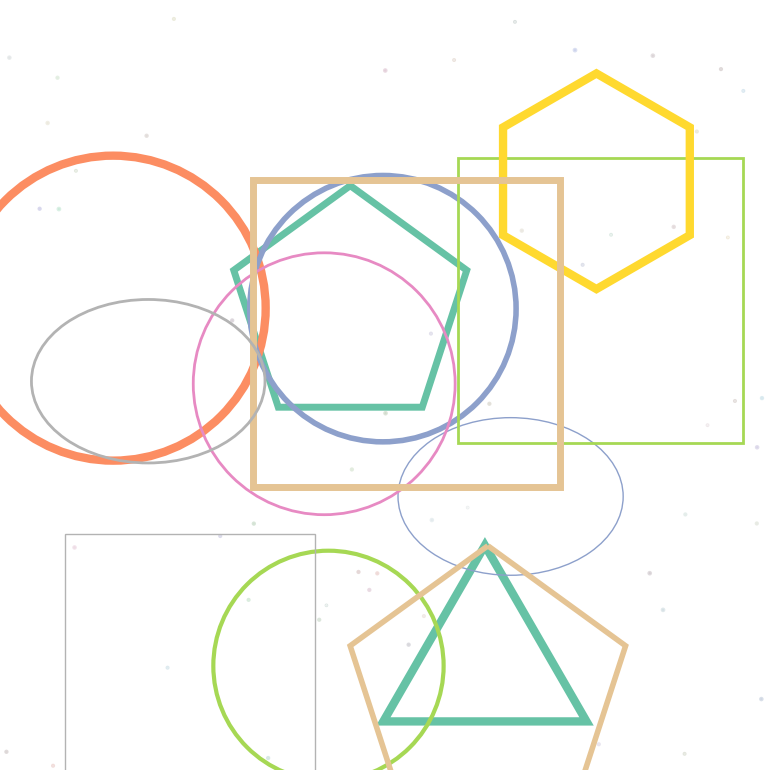[{"shape": "triangle", "thickness": 3, "radius": 0.76, "center": [0.63, 0.139]}, {"shape": "pentagon", "thickness": 2.5, "radius": 0.8, "center": [0.455, 0.6]}, {"shape": "circle", "thickness": 3, "radius": 0.99, "center": [0.147, 0.6]}, {"shape": "circle", "thickness": 2, "radius": 0.86, "center": [0.497, 0.599]}, {"shape": "oval", "thickness": 0.5, "radius": 0.73, "center": [0.663, 0.355]}, {"shape": "circle", "thickness": 1, "radius": 0.85, "center": [0.421, 0.502]}, {"shape": "circle", "thickness": 1.5, "radius": 0.75, "center": [0.427, 0.135]}, {"shape": "square", "thickness": 1, "radius": 0.93, "center": [0.78, 0.61]}, {"shape": "hexagon", "thickness": 3, "radius": 0.7, "center": [0.775, 0.765]}, {"shape": "square", "thickness": 2.5, "radius": 1.0, "center": [0.527, 0.567]}, {"shape": "pentagon", "thickness": 2, "radius": 0.94, "center": [0.634, 0.103]}, {"shape": "square", "thickness": 0.5, "radius": 0.81, "center": [0.247, 0.144]}, {"shape": "oval", "thickness": 1, "radius": 0.76, "center": [0.192, 0.505]}]